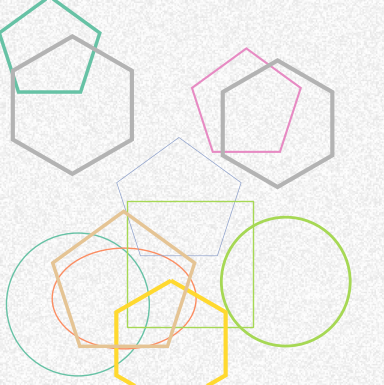[{"shape": "circle", "thickness": 1, "radius": 0.93, "center": [0.202, 0.209]}, {"shape": "pentagon", "thickness": 2.5, "radius": 0.69, "center": [0.129, 0.872]}, {"shape": "oval", "thickness": 1, "radius": 0.93, "center": [0.322, 0.225]}, {"shape": "pentagon", "thickness": 0.5, "radius": 0.85, "center": [0.465, 0.473]}, {"shape": "pentagon", "thickness": 1.5, "radius": 0.74, "center": [0.64, 0.726]}, {"shape": "square", "thickness": 1, "radius": 0.82, "center": [0.494, 0.314]}, {"shape": "circle", "thickness": 2, "radius": 0.84, "center": [0.742, 0.269]}, {"shape": "hexagon", "thickness": 3, "radius": 0.82, "center": [0.444, 0.107]}, {"shape": "pentagon", "thickness": 2.5, "radius": 0.97, "center": [0.321, 0.257]}, {"shape": "hexagon", "thickness": 3, "radius": 0.82, "center": [0.721, 0.679]}, {"shape": "hexagon", "thickness": 3, "radius": 0.89, "center": [0.188, 0.727]}]